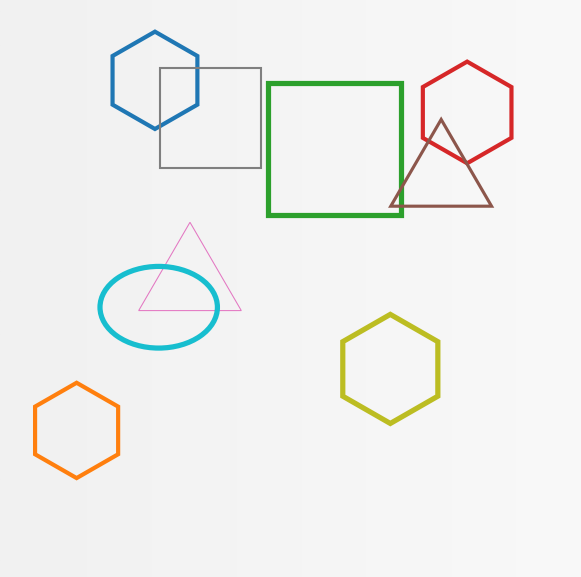[{"shape": "hexagon", "thickness": 2, "radius": 0.42, "center": [0.267, 0.86]}, {"shape": "hexagon", "thickness": 2, "radius": 0.41, "center": [0.132, 0.254]}, {"shape": "square", "thickness": 2.5, "radius": 0.57, "center": [0.576, 0.742]}, {"shape": "hexagon", "thickness": 2, "radius": 0.44, "center": [0.804, 0.804]}, {"shape": "triangle", "thickness": 1.5, "radius": 0.5, "center": [0.759, 0.692]}, {"shape": "triangle", "thickness": 0.5, "radius": 0.51, "center": [0.327, 0.512]}, {"shape": "square", "thickness": 1, "radius": 0.43, "center": [0.363, 0.795]}, {"shape": "hexagon", "thickness": 2.5, "radius": 0.47, "center": [0.672, 0.36]}, {"shape": "oval", "thickness": 2.5, "radius": 0.51, "center": [0.273, 0.467]}]